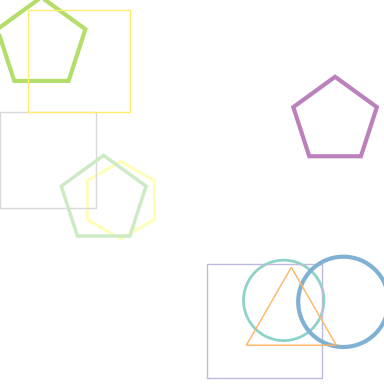[{"shape": "circle", "thickness": 2, "radius": 0.52, "center": [0.737, 0.22]}, {"shape": "hexagon", "thickness": 2, "radius": 0.5, "center": [0.314, 0.48]}, {"shape": "square", "thickness": 1, "radius": 0.75, "center": [0.688, 0.166]}, {"shape": "circle", "thickness": 3, "radius": 0.59, "center": [0.892, 0.216]}, {"shape": "triangle", "thickness": 1, "radius": 0.67, "center": [0.757, 0.171]}, {"shape": "pentagon", "thickness": 3, "radius": 0.6, "center": [0.108, 0.887]}, {"shape": "square", "thickness": 1, "radius": 0.62, "center": [0.125, 0.585]}, {"shape": "pentagon", "thickness": 3, "radius": 0.57, "center": [0.87, 0.686]}, {"shape": "pentagon", "thickness": 2.5, "radius": 0.58, "center": [0.269, 0.481]}, {"shape": "square", "thickness": 1, "radius": 0.66, "center": [0.206, 0.842]}]